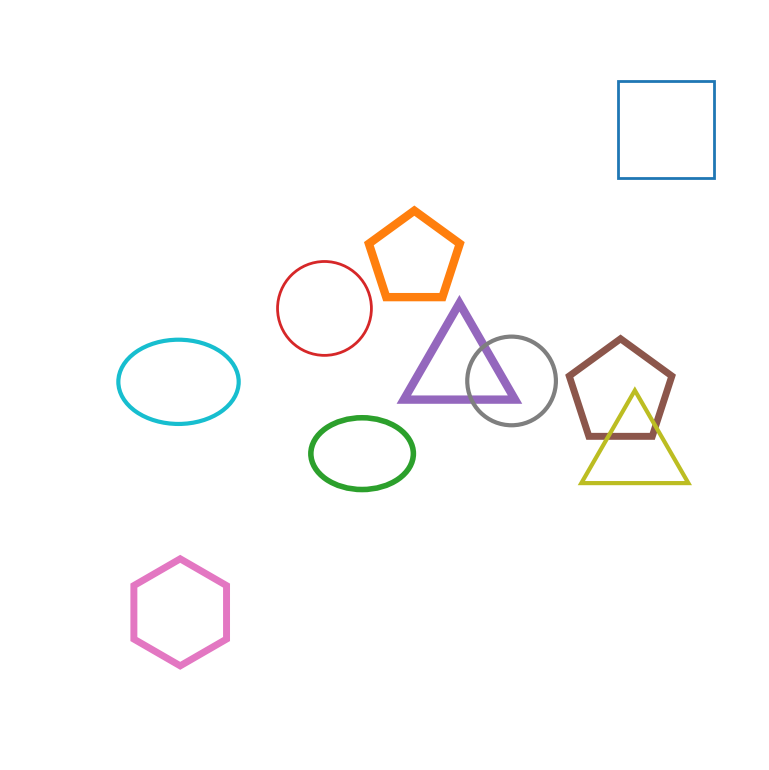[{"shape": "square", "thickness": 1, "radius": 0.31, "center": [0.865, 0.832]}, {"shape": "pentagon", "thickness": 3, "radius": 0.31, "center": [0.538, 0.664]}, {"shape": "oval", "thickness": 2, "radius": 0.33, "center": [0.47, 0.411]}, {"shape": "circle", "thickness": 1, "radius": 0.3, "center": [0.421, 0.599]}, {"shape": "triangle", "thickness": 3, "radius": 0.42, "center": [0.597, 0.523]}, {"shape": "pentagon", "thickness": 2.5, "radius": 0.35, "center": [0.806, 0.49]}, {"shape": "hexagon", "thickness": 2.5, "radius": 0.35, "center": [0.234, 0.205]}, {"shape": "circle", "thickness": 1.5, "radius": 0.29, "center": [0.664, 0.505]}, {"shape": "triangle", "thickness": 1.5, "radius": 0.4, "center": [0.824, 0.413]}, {"shape": "oval", "thickness": 1.5, "radius": 0.39, "center": [0.232, 0.504]}]